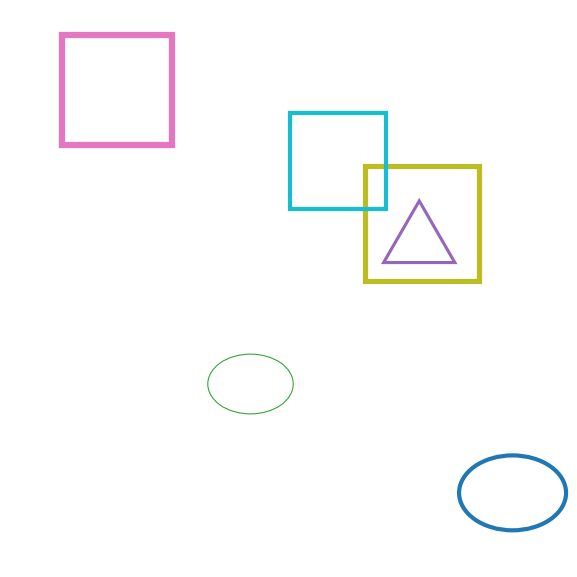[{"shape": "oval", "thickness": 2, "radius": 0.46, "center": [0.888, 0.146]}, {"shape": "oval", "thickness": 0.5, "radius": 0.37, "center": [0.434, 0.334]}, {"shape": "triangle", "thickness": 1.5, "radius": 0.36, "center": [0.726, 0.58]}, {"shape": "square", "thickness": 3, "radius": 0.48, "center": [0.203, 0.844]}, {"shape": "square", "thickness": 2.5, "radius": 0.5, "center": [0.731, 0.612]}, {"shape": "square", "thickness": 2, "radius": 0.42, "center": [0.585, 0.721]}]